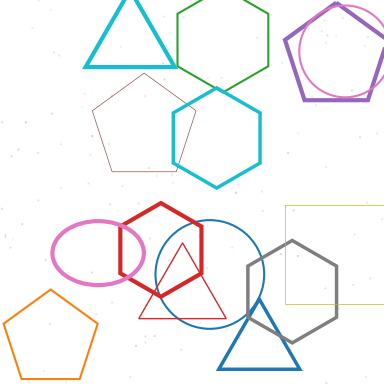[{"shape": "triangle", "thickness": 2.5, "radius": 0.61, "center": [0.673, 0.102]}, {"shape": "circle", "thickness": 1.5, "radius": 0.71, "center": [0.545, 0.287]}, {"shape": "pentagon", "thickness": 1.5, "radius": 0.64, "center": [0.132, 0.119]}, {"shape": "hexagon", "thickness": 1.5, "radius": 0.68, "center": [0.579, 0.896]}, {"shape": "triangle", "thickness": 1, "radius": 0.66, "center": [0.474, 0.238]}, {"shape": "hexagon", "thickness": 3, "radius": 0.61, "center": [0.418, 0.351]}, {"shape": "pentagon", "thickness": 3, "radius": 0.7, "center": [0.873, 0.853]}, {"shape": "pentagon", "thickness": 0.5, "radius": 0.71, "center": [0.374, 0.668]}, {"shape": "oval", "thickness": 3, "radius": 0.59, "center": [0.255, 0.343]}, {"shape": "circle", "thickness": 1.5, "radius": 0.6, "center": [0.897, 0.866]}, {"shape": "hexagon", "thickness": 2.5, "radius": 0.66, "center": [0.759, 0.242]}, {"shape": "square", "thickness": 0.5, "radius": 0.64, "center": [0.87, 0.338]}, {"shape": "triangle", "thickness": 3, "radius": 0.67, "center": [0.338, 0.893]}, {"shape": "hexagon", "thickness": 2.5, "radius": 0.65, "center": [0.563, 0.642]}]